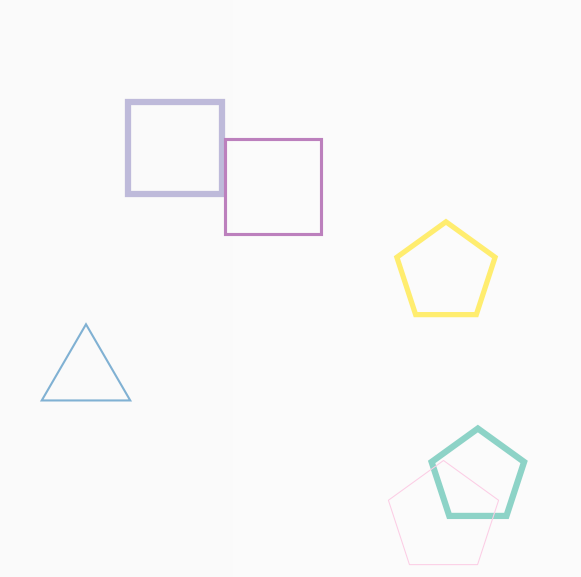[{"shape": "pentagon", "thickness": 3, "radius": 0.42, "center": [0.822, 0.173]}, {"shape": "square", "thickness": 3, "radius": 0.4, "center": [0.301, 0.742]}, {"shape": "triangle", "thickness": 1, "radius": 0.44, "center": [0.148, 0.35]}, {"shape": "pentagon", "thickness": 0.5, "radius": 0.5, "center": [0.763, 0.102]}, {"shape": "square", "thickness": 1.5, "radius": 0.41, "center": [0.469, 0.676]}, {"shape": "pentagon", "thickness": 2.5, "radius": 0.44, "center": [0.767, 0.526]}]